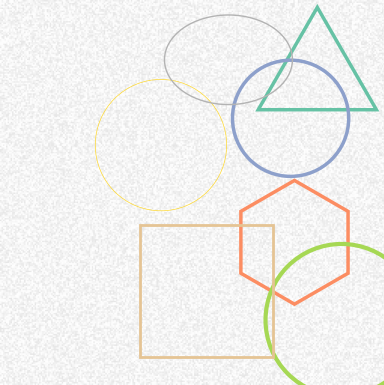[{"shape": "triangle", "thickness": 2.5, "radius": 0.89, "center": [0.824, 0.804]}, {"shape": "hexagon", "thickness": 2.5, "radius": 0.8, "center": [0.765, 0.371]}, {"shape": "circle", "thickness": 2.5, "radius": 0.75, "center": [0.755, 0.693]}, {"shape": "circle", "thickness": 3, "radius": 0.99, "center": [0.887, 0.169]}, {"shape": "circle", "thickness": 0.5, "radius": 0.85, "center": [0.418, 0.623]}, {"shape": "square", "thickness": 2, "radius": 0.86, "center": [0.536, 0.245]}, {"shape": "oval", "thickness": 1, "radius": 0.83, "center": [0.593, 0.845]}]